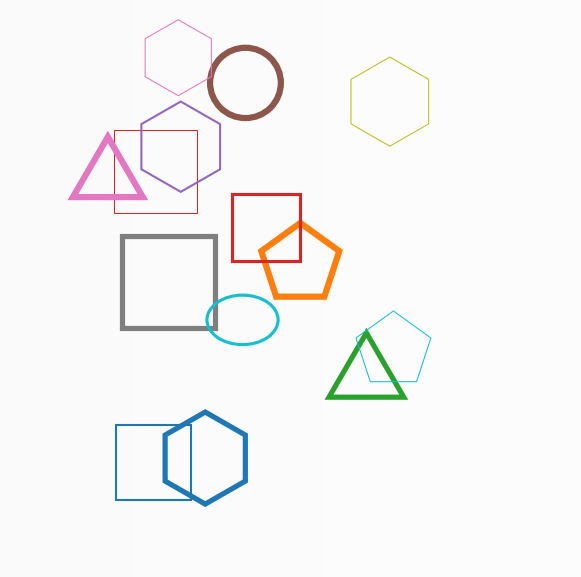[{"shape": "square", "thickness": 1, "radius": 0.32, "center": [0.264, 0.198]}, {"shape": "hexagon", "thickness": 2.5, "radius": 0.4, "center": [0.353, 0.206]}, {"shape": "pentagon", "thickness": 3, "radius": 0.35, "center": [0.517, 0.542]}, {"shape": "triangle", "thickness": 2.5, "radius": 0.37, "center": [0.63, 0.348]}, {"shape": "square", "thickness": 1.5, "radius": 0.29, "center": [0.458, 0.605]}, {"shape": "square", "thickness": 0.5, "radius": 0.36, "center": [0.268, 0.702]}, {"shape": "hexagon", "thickness": 1, "radius": 0.39, "center": [0.311, 0.745]}, {"shape": "circle", "thickness": 3, "radius": 0.3, "center": [0.422, 0.856]}, {"shape": "hexagon", "thickness": 0.5, "radius": 0.33, "center": [0.307, 0.899]}, {"shape": "triangle", "thickness": 3, "radius": 0.35, "center": [0.186, 0.693]}, {"shape": "square", "thickness": 2.5, "radius": 0.4, "center": [0.29, 0.511]}, {"shape": "hexagon", "thickness": 0.5, "radius": 0.39, "center": [0.671, 0.823]}, {"shape": "pentagon", "thickness": 0.5, "radius": 0.34, "center": [0.677, 0.393]}, {"shape": "oval", "thickness": 1.5, "radius": 0.31, "center": [0.417, 0.445]}]